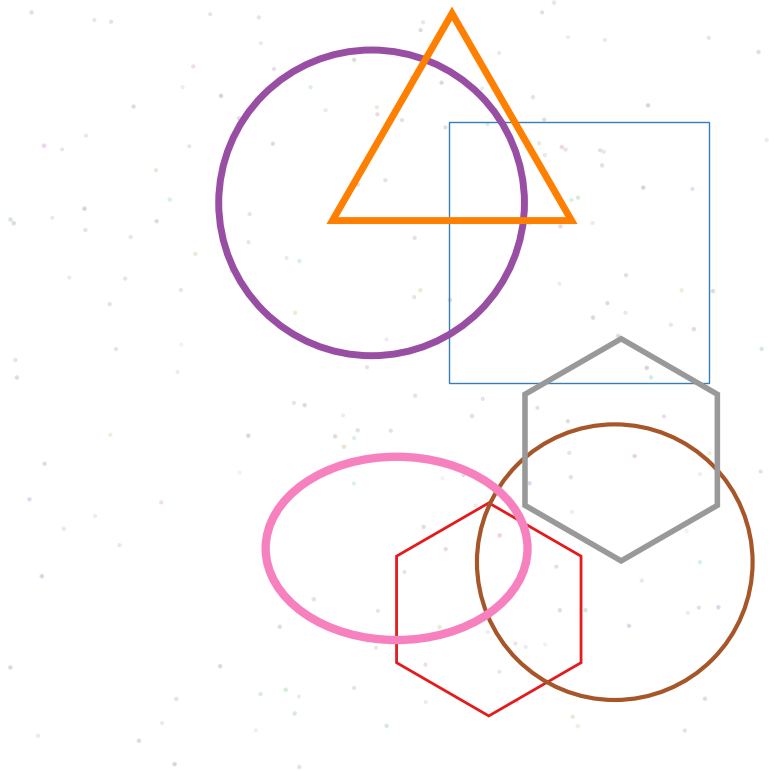[{"shape": "hexagon", "thickness": 1, "radius": 0.69, "center": [0.635, 0.209]}, {"shape": "square", "thickness": 0.5, "radius": 0.85, "center": [0.752, 0.672]}, {"shape": "circle", "thickness": 2.5, "radius": 0.99, "center": [0.483, 0.737]}, {"shape": "triangle", "thickness": 2.5, "radius": 0.9, "center": [0.587, 0.803]}, {"shape": "circle", "thickness": 1.5, "radius": 0.89, "center": [0.798, 0.27]}, {"shape": "oval", "thickness": 3, "radius": 0.85, "center": [0.515, 0.288]}, {"shape": "hexagon", "thickness": 2, "radius": 0.72, "center": [0.807, 0.416]}]